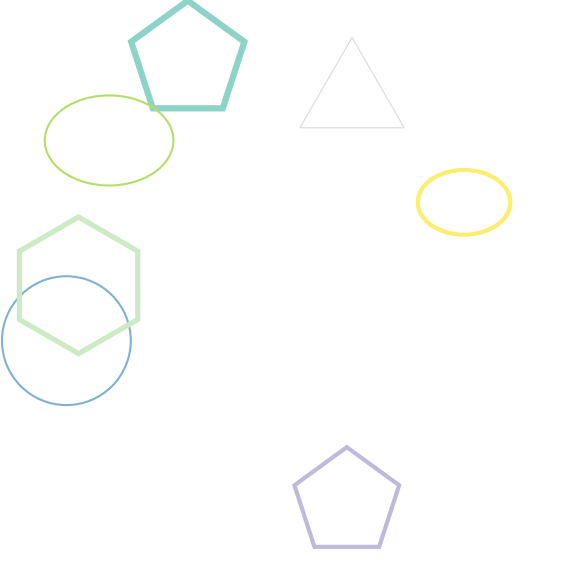[{"shape": "pentagon", "thickness": 3, "radius": 0.52, "center": [0.325, 0.895]}, {"shape": "pentagon", "thickness": 2, "radius": 0.48, "center": [0.601, 0.129]}, {"shape": "circle", "thickness": 1, "radius": 0.56, "center": [0.115, 0.409]}, {"shape": "oval", "thickness": 1, "radius": 0.56, "center": [0.189, 0.756]}, {"shape": "triangle", "thickness": 0.5, "radius": 0.52, "center": [0.61, 0.83]}, {"shape": "hexagon", "thickness": 2.5, "radius": 0.59, "center": [0.136, 0.505]}, {"shape": "oval", "thickness": 2, "radius": 0.4, "center": [0.804, 0.649]}]